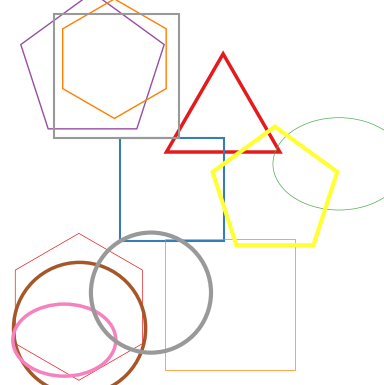[{"shape": "hexagon", "thickness": 0.5, "radius": 0.95, "center": [0.205, 0.203]}, {"shape": "triangle", "thickness": 2.5, "radius": 0.85, "center": [0.58, 0.69]}, {"shape": "square", "thickness": 1.5, "radius": 0.67, "center": [0.447, 0.508]}, {"shape": "oval", "thickness": 0.5, "radius": 0.86, "center": [0.88, 0.574]}, {"shape": "pentagon", "thickness": 1, "radius": 0.98, "center": [0.24, 0.824]}, {"shape": "square", "thickness": 0.5, "radius": 0.85, "center": [0.597, 0.209]}, {"shape": "hexagon", "thickness": 1, "radius": 0.78, "center": [0.297, 0.848]}, {"shape": "pentagon", "thickness": 3, "radius": 0.85, "center": [0.714, 0.501]}, {"shape": "circle", "thickness": 2.5, "radius": 0.86, "center": [0.207, 0.147]}, {"shape": "oval", "thickness": 2.5, "radius": 0.67, "center": [0.167, 0.117]}, {"shape": "circle", "thickness": 3, "radius": 0.78, "center": [0.392, 0.24]}, {"shape": "square", "thickness": 1.5, "radius": 0.81, "center": [0.303, 0.802]}]